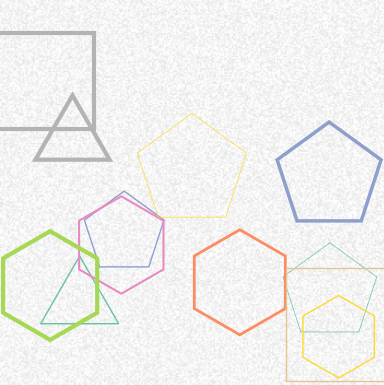[{"shape": "pentagon", "thickness": 0.5, "radius": 0.64, "center": [0.857, 0.241]}, {"shape": "triangle", "thickness": 1, "radius": 0.59, "center": [0.207, 0.218]}, {"shape": "hexagon", "thickness": 2, "radius": 0.68, "center": [0.623, 0.267]}, {"shape": "pentagon", "thickness": 2.5, "radius": 0.71, "center": [0.855, 0.541]}, {"shape": "pentagon", "thickness": 1, "radius": 0.54, "center": [0.323, 0.395]}, {"shape": "hexagon", "thickness": 1.5, "radius": 0.63, "center": [0.315, 0.364]}, {"shape": "hexagon", "thickness": 3, "radius": 0.71, "center": [0.13, 0.258]}, {"shape": "hexagon", "thickness": 1, "radius": 0.54, "center": [0.88, 0.126]}, {"shape": "pentagon", "thickness": 0.5, "radius": 0.75, "center": [0.499, 0.557]}, {"shape": "square", "thickness": 1, "radius": 0.73, "center": [0.891, 0.156]}, {"shape": "square", "thickness": 3, "radius": 0.62, "center": [0.12, 0.789]}, {"shape": "triangle", "thickness": 3, "radius": 0.56, "center": [0.188, 0.641]}]